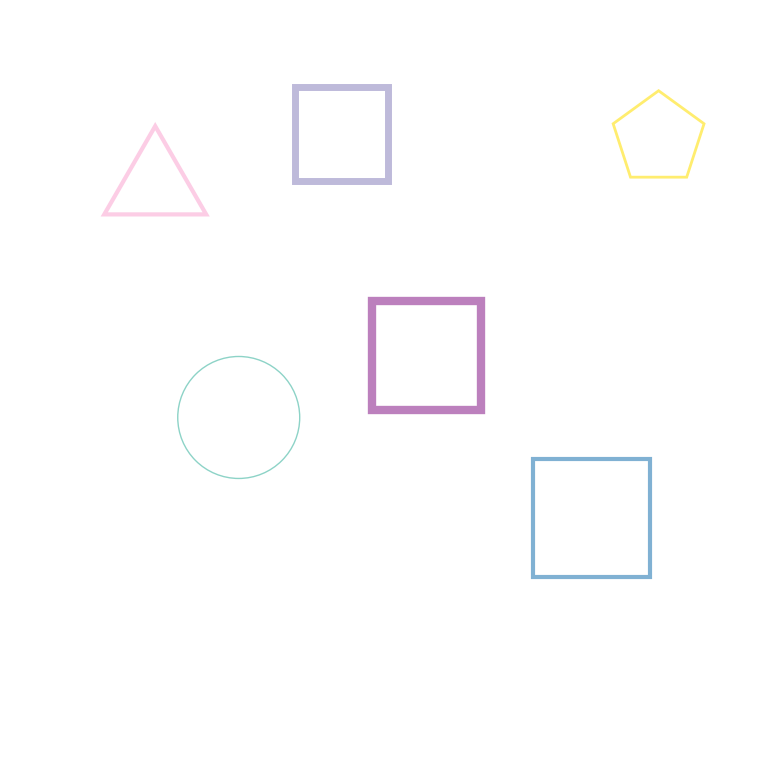[{"shape": "circle", "thickness": 0.5, "radius": 0.4, "center": [0.31, 0.458]}, {"shape": "square", "thickness": 2.5, "radius": 0.3, "center": [0.444, 0.826]}, {"shape": "square", "thickness": 1.5, "radius": 0.38, "center": [0.768, 0.327]}, {"shape": "triangle", "thickness": 1.5, "radius": 0.38, "center": [0.202, 0.76]}, {"shape": "square", "thickness": 3, "radius": 0.35, "center": [0.554, 0.538]}, {"shape": "pentagon", "thickness": 1, "radius": 0.31, "center": [0.855, 0.82]}]